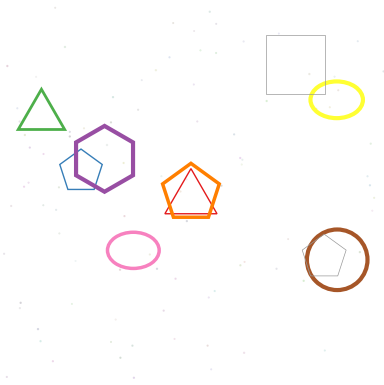[{"shape": "triangle", "thickness": 1, "radius": 0.39, "center": [0.496, 0.484]}, {"shape": "pentagon", "thickness": 1, "radius": 0.29, "center": [0.21, 0.555]}, {"shape": "triangle", "thickness": 2, "radius": 0.35, "center": [0.108, 0.698]}, {"shape": "hexagon", "thickness": 3, "radius": 0.43, "center": [0.272, 0.587]}, {"shape": "pentagon", "thickness": 2.5, "radius": 0.39, "center": [0.496, 0.498]}, {"shape": "oval", "thickness": 3, "radius": 0.34, "center": [0.875, 0.741]}, {"shape": "circle", "thickness": 3, "radius": 0.39, "center": [0.876, 0.325]}, {"shape": "oval", "thickness": 2.5, "radius": 0.34, "center": [0.346, 0.35]}, {"shape": "square", "thickness": 0.5, "radius": 0.38, "center": [0.768, 0.833]}, {"shape": "pentagon", "thickness": 0.5, "radius": 0.3, "center": [0.842, 0.332]}]